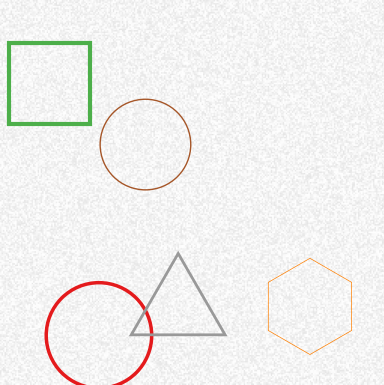[{"shape": "circle", "thickness": 2.5, "radius": 0.68, "center": [0.257, 0.129]}, {"shape": "square", "thickness": 3, "radius": 0.52, "center": [0.129, 0.783]}, {"shape": "hexagon", "thickness": 0.5, "radius": 0.62, "center": [0.805, 0.204]}, {"shape": "circle", "thickness": 1, "radius": 0.59, "center": [0.378, 0.625]}, {"shape": "triangle", "thickness": 2, "radius": 0.7, "center": [0.463, 0.201]}]